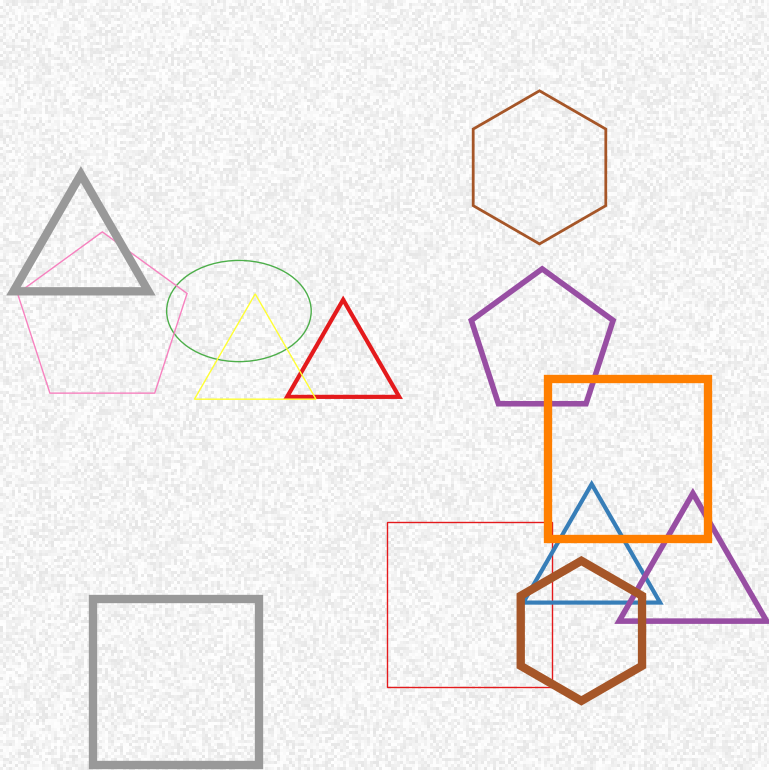[{"shape": "triangle", "thickness": 1.5, "radius": 0.42, "center": [0.446, 0.527]}, {"shape": "square", "thickness": 0.5, "radius": 0.54, "center": [0.61, 0.215]}, {"shape": "triangle", "thickness": 1.5, "radius": 0.51, "center": [0.768, 0.269]}, {"shape": "oval", "thickness": 0.5, "radius": 0.47, "center": [0.31, 0.596]}, {"shape": "pentagon", "thickness": 2, "radius": 0.48, "center": [0.704, 0.554]}, {"shape": "triangle", "thickness": 2, "radius": 0.55, "center": [0.9, 0.249]}, {"shape": "square", "thickness": 3, "radius": 0.52, "center": [0.815, 0.404]}, {"shape": "triangle", "thickness": 0.5, "radius": 0.46, "center": [0.331, 0.527]}, {"shape": "hexagon", "thickness": 1, "radius": 0.5, "center": [0.701, 0.783]}, {"shape": "hexagon", "thickness": 3, "radius": 0.45, "center": [0.755, 0.181]}, {"shape": "pentagon", "thickness": 0.5, "radius": 0.58, "center": [0.133, 0.583]}, {"shape": "triangle", "thickness": 3, "radius": 0.51, "center": [0.105, 0.672]}, {"shape": "square", "thickness": 3, "radius": 0.54, "center": [0.229, 0.114]}]